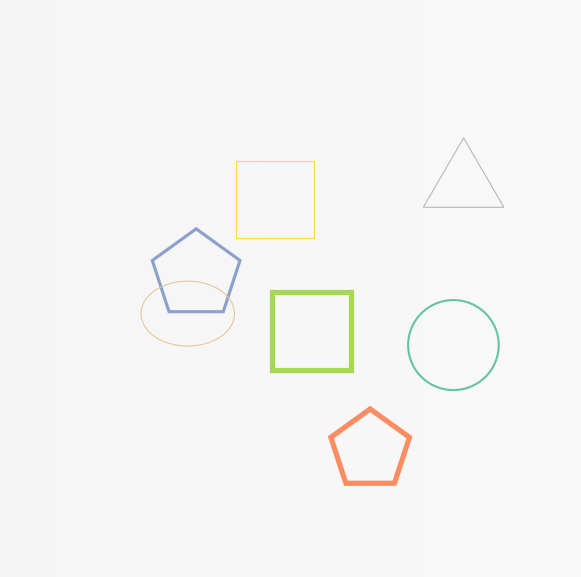[{"shape": "circle", "thickness": 1, "radius": 0.39, "center": [0.78, 0.402]}, {"shape": "pentagon", "thickness": 2.5, "radius": 0.36, "center": [0.637, 0.22]}, {"shape": "pentagon", "thickness": 1.5, "radius": 0.4, "center": [0.337, 0.524]}, {"shape": "square", "thickness": 2.5, "radius": 0.34, "center": [0.537, 0.425]}, {"shape": "square", "thickness": 0.5, "radius": 0.34, "center": [0.474, 0.654]}, {"shape": "oval", "thickness": 0.5, "radius": 0.4, "center": [0.323, 0.456]}, {"shape": "triangle", "thickness": 0.5, "radius": 0.4, "center": [0.798, 0.68]}]